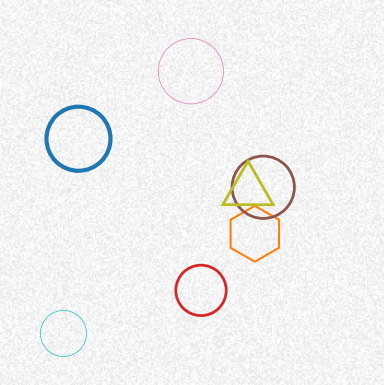[{"shape": "circle", "thickness": 3, "radius": 0.42, "center": [0.204, 0.64]}, {"shape": "hexagon", "thickness": 1.5, "radius": 0.36, "center": [0.662, 0.393]}, {"shape": "circle", "thickness": 2, "radius": 0.33, "center": [0.522, 0.246]}, {"shape": "circle", "thickness": 2, "radius": 0.4, "center": [0.684, 0.514]}, {"shape": "circle", "thickness": 0.5, "radius": 0.42, "center": [0.496, 0.815]}, {"shape": "triangle", "thickness": 2, "radius": 0.38, "center": [0.644, 0.506]}, {"shape": "circle", "thickness": 0.5, "radius": 0.3, "center": [0.165, 0.134]}]